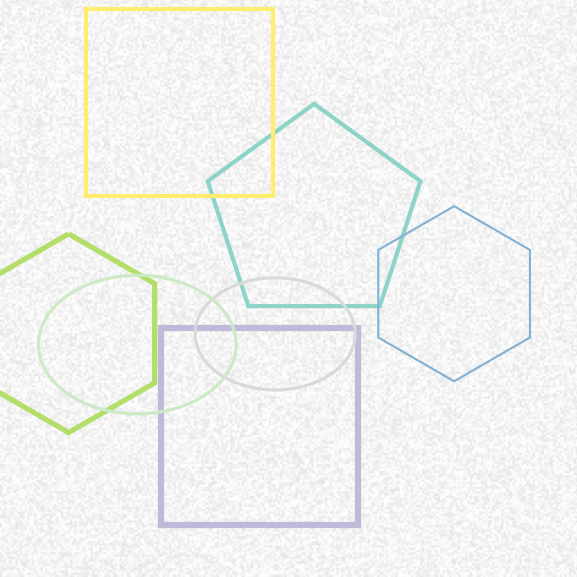[{"shape": "pentagon", "thickness": 2, "radius": 0.97, "center": [0.544, 0.626]}, {"shape": "square", "thickness": 3, "radius": 0.85, "center": [0.45, 0.26]}, {"shape": "hexagon", "thickness": 1, "radius": 0.76, "center": [0.786, 0.491]}, {"shape": "hexagon", "thickness": 2.5, "radius": 0.86, "center": [0.119, 0.422]}, {"shape": "oval", "thickness": 1.5, "radius": 0.69, "center": [0.477, 0.421]}, {"shape": "oval", "thickness": 1.5, "radius": 0.86, "center": [0.238, 0.403]}, {"shape": "square", "thickness": 2, "radius": 0.81, "center": [0.31, 0.822]}]